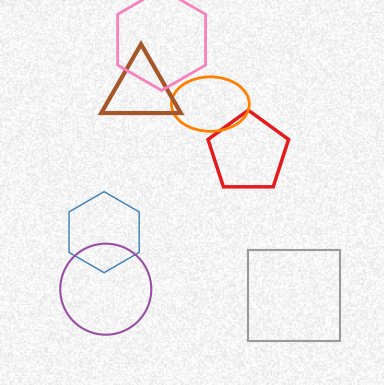[{"shape": "pentagon", "thickness": 2.5, "radius": 0.55, "center": [0.645, 0.604]}, {"shape": "hexagon", "thickness": 1, "radius": 0.53, "center": [0.27, 0.397]}, {"shape": "circle", "thickness": 1.5, "radius": 0.59, "center": [0.275, 0.249]}, {"shape": "oval", "thickness": 2, "radius": 0.51, "center": [0.546, 0.73]}, {"shape": "triangle", "thickness": 3, "radius": 0.6, "center": [0.366, 0.766]}, {"shape": "hexagon", "thickness": 2, "radius": 0.66, "center": [0.42, 0.897]}, {"shape": "square", "thickness": 1.5, "radius": 0.59, "center": [0.764, 0.233]}]